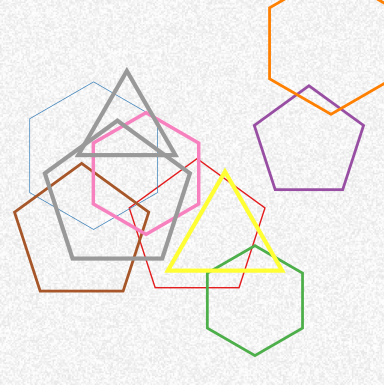[{"shape": "pentagon", "thickness": 1, "radius": 0.93, "center": [0.512, 0.403]}, {"shape": "hexagon", "thickness": 0.5, "radius": 0.96, "center": [0.243, 0.596]}, {"shape": "hexagon", "thickness": 2, "radius": 0.71, "center": [0.662, 0.219]}, {"shape": "pentagon", "thickness": 2, "radius": 0.75, "center": [0.802, 0.628]}, {"shape": "hexagon", "thickness": 2, "radius": 0.92, "center": [0.86, 0.888]}, {"shape": "triangle", "thickness": 3, "radius": 0.86, "center": [0.584, 0.383]}, {"shape": "pentagon", "thickness": 2, "radius": 0.92, "center": [0.212, 0.392]}, {"shape": "hexagon", "thickness": 2.5, "radius": 0.79, "center": [0.379, 0.549]}, {"shape": "triangle", "thickness": 3, "radius": 0.73, "center": [0.329, 0.67]}, {"shape": "pentagon", "thickness": 3, "radius": 0.99, "center": [0.305, 0.489]}]